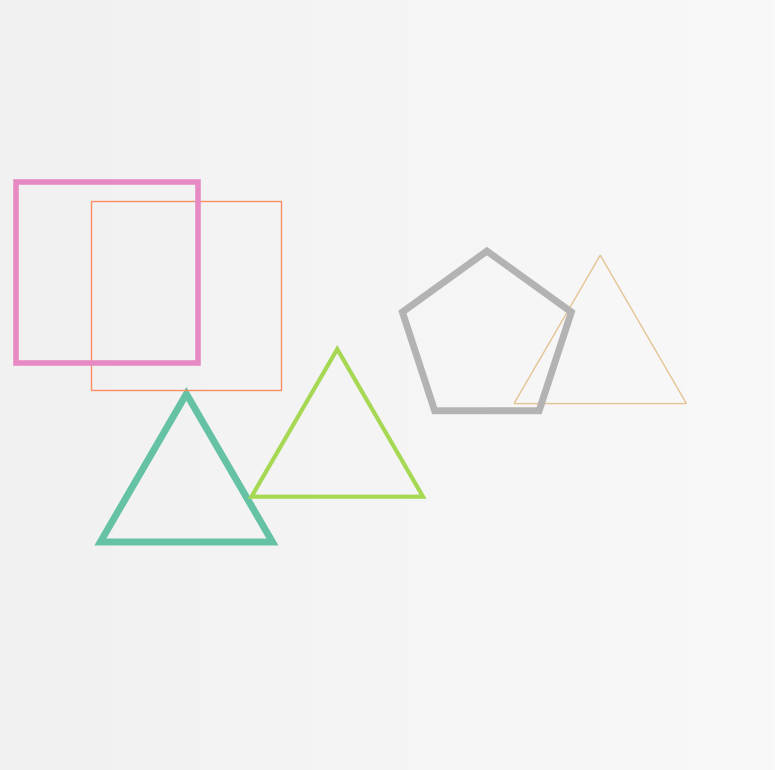[{"shape": "triangle", "thickness": 2.5, "radius": 0.64, "center": [0.241, 0.36]}, {"shape": "square", "thickness": 0.5, "radius": 0.61, "center": [0.24, 0.617]}, {"shape": "square", "thickness": 2, "radius": 0.59, "center": [0.138, 0.646]}, {"shape": "triangle", "thickness": 1.5, "radius": 0.64, "center": [0.435, 0.419]}, {"shape": "triangle", "thickness": 0.5, "radius": 0.64, "center": [0.774, 0.54]}, {"shape": "pentagon", "thickness": 2.5, "radius": 0.57, "center": [0.628, 0.559]}]